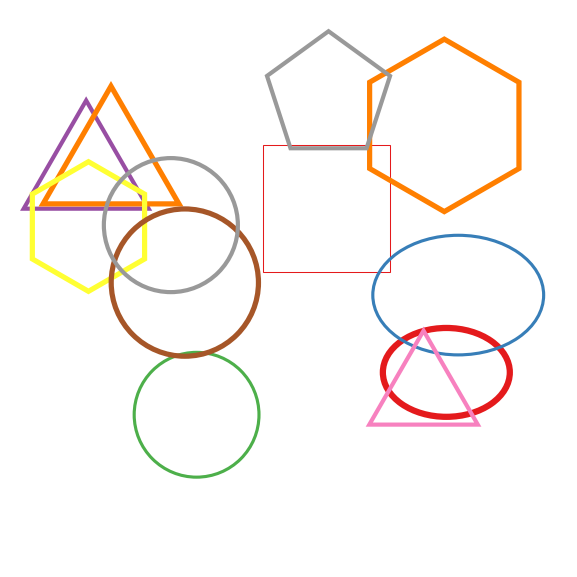[{"shape": "oval", "thickness": 3, "radius": 0.55, "center": [0.773, 0.354]}, {"shape": "square", "thickness": 0.5, "radius": 0.55, "center": [0.565, 0.639]}, {"shape": "oval", "thickness": 1.5, "radius": 0.74, "center": [0.793, 0.488]}, {"shape": "circle", "thickness": 1.5, "radius": 0.54, "center": [0.34, 0.281]}, {"shape": "triangle", "thickness": 2, "radius": 0.62, "center": [0.149, 0.7]}, {"shape": "triangle", "thickness": 2.5, "radius": 0.68, "center": [0.192, 0.714]}, {"shape": "hexagon", "thickness": 2.5, "radius": 0.75, "center": [0.769, 0.782]}, {"shape": "hexagon", "thickness": 2.5, "radius": 0.56, "center": [0.153, 0.607]}, {"shape": "circle", "thickness": 2.5, "radius": 0.64, "center": [0.32, 0.51]}, {"shape": "triangle", "thickness": 2, "radius": 0.54, "center": [0.733, 0.318]}, {"shape": "pentagon", "thickness": 2, "radius": 0.56, "center": [0.569, 0.833]}, {"shape": "circle", "thickness": 2, "radius": 0.58, "center": [0.296, 0.609]}]